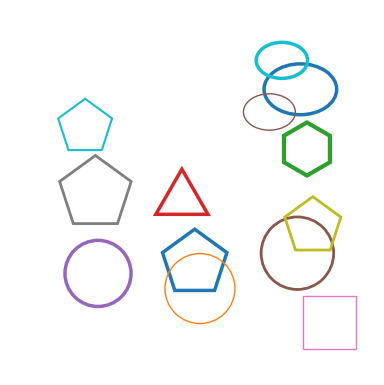[{"shape": "oval", "thickness": 2.5, "radius": 0.47, "center": [0.78, 0.768]}, {"shape": "pentagon", "thickness": 2.5, "radius": 0.44, "center": [0.506, 0.317]}, {"shape": "circle", "thickness": 1, "radius": 0.45, "center": [0.519, 0.251]}, {"shape": "hexagon", "thickness": 3, "radius": 0.34, "center": [0.797, 0.613]}, {"shape": "triangle", "thickness": 2.5, "radius": 0.39, "center": [0.472, 0.482]}, {"shape": "circle", "thickness": 2.5, "radius": 0.43, "center": [0.255, 0.29]}, {"shape": "oval", "thickness": 1, "radius": 0.34, "center": [0.7, 0.709]}, {"shape": "circle", "thickness": 2, "radius": 0.47, "center": [0.772, 0.342]}, {"shape": "square", "thickness": 1, "radius": 0.34, "center": [0.857, 0.162]}, {"shape": "pentagon", "thickness": 2, "radius": 0.49, "center": [0.248, 0.498]}, {"shape": "pentagon", "thickness": 2, "radius": 0.38, "center": [0.813, 0.413]}, {"shape": "pentagon", "thickness": 1.5, "radius": 0.37, "center": [0.221, 0.67]}, {"shape": "oval", "thickness": 2.5, "radius": 0.33, "center": [0.732, 0.843]}]